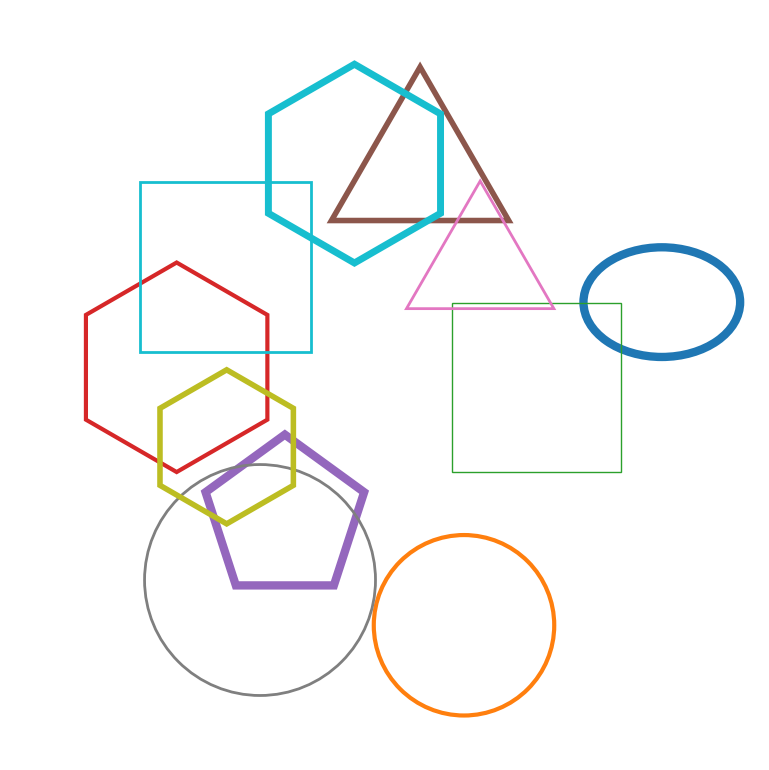[{"shape": "oval", "thickness": 3, "radius": 0.51, "center": [0.859, 0.608]}, {"shape": "circle", "thickness": 1.5, "radius": 0.59, "center": [0.603, 0.188]}, {"shape": "square", "thickness": 0.5, "radius": 0.55, "center": [0.697, 0.497]}, {"shape": "hexagon", "thickness": 1.5, "radius": 0.68, "center": [0.229, 0.523]}, {"shape": "pentagon", "thickness": 3, "radius": 0.54, "center": [0.37, 0.327]}, {"shape": "triangle", "thickness": 2, "radius": 0.66, "center": [0.546, 0.78]}, {"shape": "triangle", "thickness": 1, "radius": 0.55, "center": [0.624, 0.654]}, {"shape": "circle", "thickness": 1, "radius": 0.75, "center": [0.338, 0.247]}, {"shape": "hexagon", "thickness": 2, "radius": 0.5, "center": [0.294, 0.42]}, {"shape": "hexagon", "thickness": 2.5, "radius": 0.65, "center": [0.46, 0.788]}, {"shape": "square", "thickness": 1, "radius": 0.55, "center": [0.293, 0.653]}]